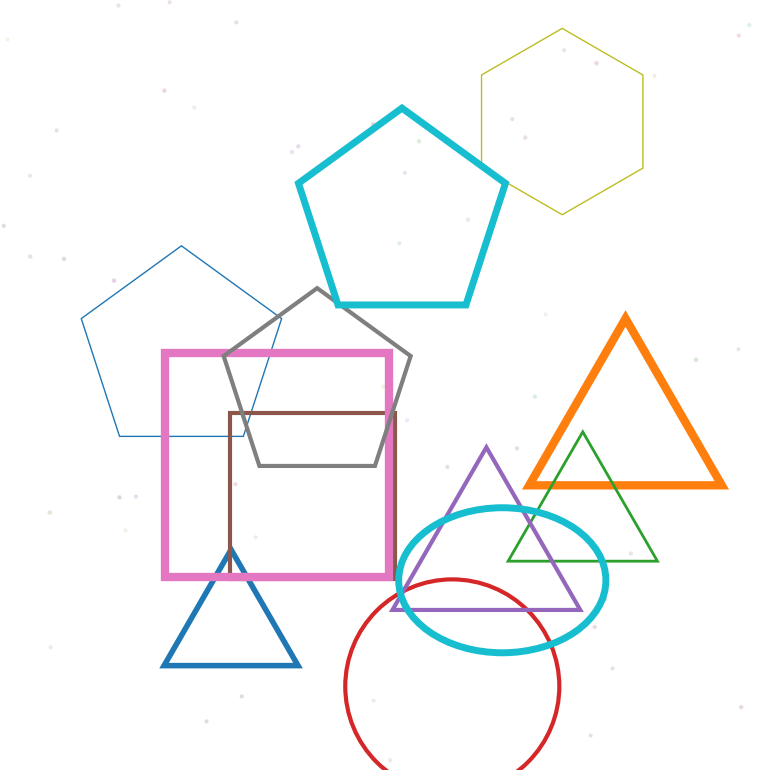[{"shape": "pentagon", "thickness": 0.5, "radius": 0.68, "center": [0.236, 0.544]}, {"shape": "triangle", "thickness": 2, "radius": 0.5, "center": [0.3, 0.186]}, {"shape": "triangle", "thickness": 3, "radius": 0.72, "center": [0.812, 0.442]}, {"shape": "triangle", "thickness": 1, "radius": 0.56, "center": [0.757, 0.327]}, {"shape": "circle", "thickness": 1.5, "radius": 0.69, "center": [0.587, 0.109]}, {"shape": "triangle", "thickness": 1.5, "radius": 0.7, "center": [0.632, 0.278]}, {"shape": "square", "thickness": 1.5, "radius": 0.54, "center": [0.406, 0.355]}, {"shape": "square", "thickness": 3, "radius": 0.73, "center": [0.36, 0.396]}, {"shape": "pentagon", "thickness": 1.5, "radius": 0.64, "center": [0.412, 0.498]}, {"shape": "hexagon", "thickness": 0.5, "radius": 0.6, "center": [0.73, 0.842]}, {"shape": "oval", "thickness": 2.5, "radius": 0.67, "center": [0.652, 0.246]}, {"shape": "pentagon", "thickness": 2.5, "radius": 0.71, "center": [0.522, 0.718]}]